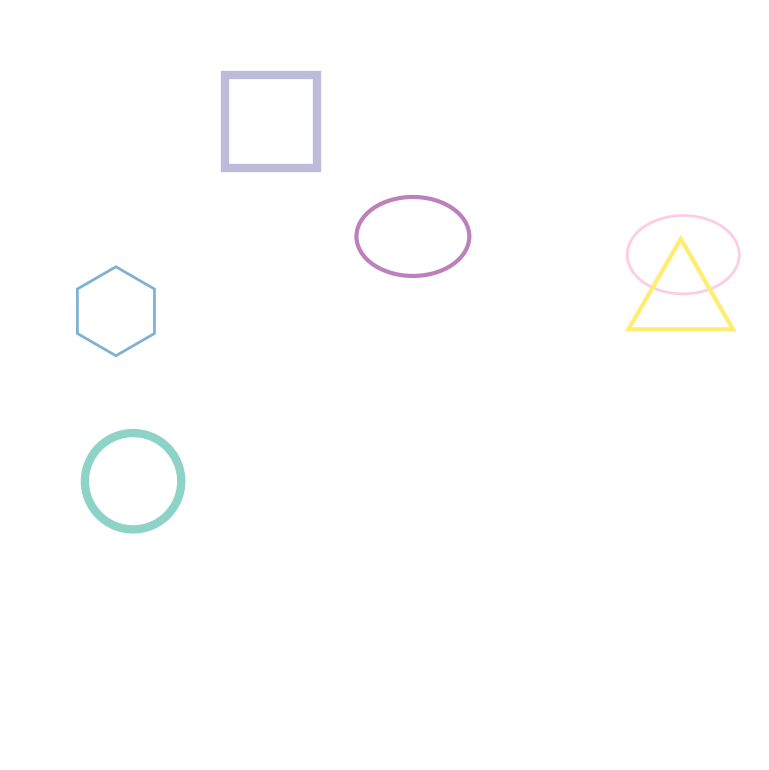[{"shape": "circle", "thickness": 3, "radius": 0.31, "center": [0.173, 0.375]}, {"shape": "square", "thickness": 3, "radius": 0.3, "center": [0.352, 0.842]}, {"shape": "hexagon", "thickness": 1, "radius": 0.29, "center": [0.151, 0.596]}, {"shape": "oval", "thickness": 1, "radius": 0.36, "center": [0.887, 0.669]}, {"shape": "oval", "thickness": 1.5, "radius": 0.37, "center": [0.536, 0.693]}, {"shape": "triangle", "thickness": 1.5, "radius": 0.39, "center": [0.884, 0.611]}]